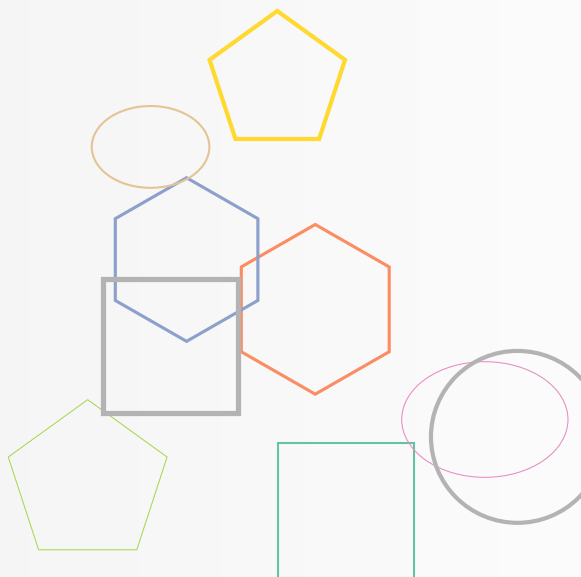[{"shape": "square", "thickness": 1, "radius": 0.58, "center": [0.595, 0.115]}, {"shape": "hexagon", "thickness": 1.5, "radius": 0.73, "center": [0.542, 0.463]}, {"shape": "hexagon", "thickness": 1.5, "radius": 0.71, "center": [0.321, 0.55]}, {"shape": "oval", "thickness": 0.5, "radius": 0.72, "center": [0.834, 0.273]}, {"shape": "pentagon", "thickness": 0.5, "radius": 0.72, "center": [0.151, 0.163]}, {"shape": "pentagon", "thickness": 2, "radius": 0.61, "center": [0.477, 0.858]}, {"shape": "oval", "thickness": 1, "radius": 0.51, "center": [0.259, 0.745]}, {"shape": "circle", "thickness": 2, "radius": 0.74, "center": [0.89, 0.243]}, {"shape": "square", "thickness": 2.5, "radius": 0.58, "center": [0.293, 0.399]}]